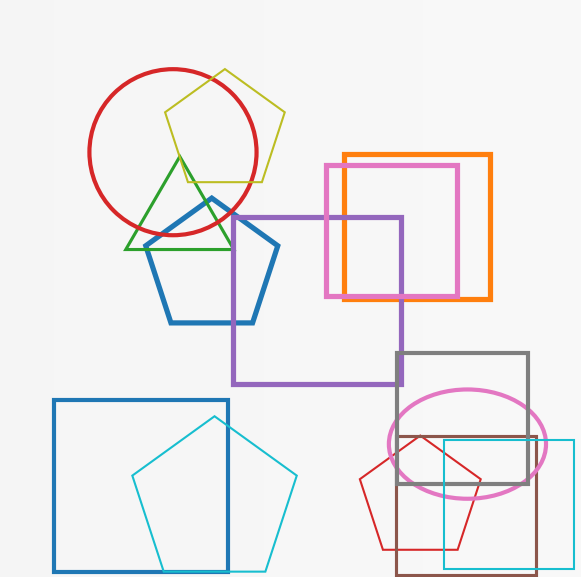[{"shape": "square", "thickness": 2, "radius": 0.74, "center": [0.243, 0.158]}, {"shape": "pentagon", "thickness": 2.5, "radius": 0.6, "center": [0.364, 0.537]}, {"shape": "square", "thickness": 2.5, "radius": 0.63, "center": [0.717, 0.608]}, {"shape": "triangle", "thickness": 1.5, "radius": 0.54, "center": [0.309, 0.621]}, {"shape": "pentagon", "thickness": 1, "radius": 0.55, "center": [0.723, 0.136]}, {"shape": "circle", "thickness": 2, "radius": 0.72, "center": [0.298, 0.736]}, {"shape": "square", "thickness": 2.5, "radius": 0.72, "center": [0.546, 0.478]}, {"shape": "square", "thickness": 1.5, "radius": 0.6, "center": [0.802, 0.123]}, {"shape": "oval", "thickness": 2, "radius": 0.68, "center": [0.804, 0.23]}, {"shape": "square", "thickness": 2.5, "radius": 0.56, "center": [0.673, 0.6]}, {"shape": "square", "thickness": 2, "radius": 0.57, "center": [0.796, 0.275]}, {"shape": "pentagon", "thickness": 1, "radius": 0.54, "center": [0.387, 0.771]}, {"shape": "square", "thickness": 1, "radius": 0.56, "center": [0.875, 0.126]}, {"shape": "pentagon", "thickness": 1, "radius": 0.74, "center": [0.369, 0.13]}]